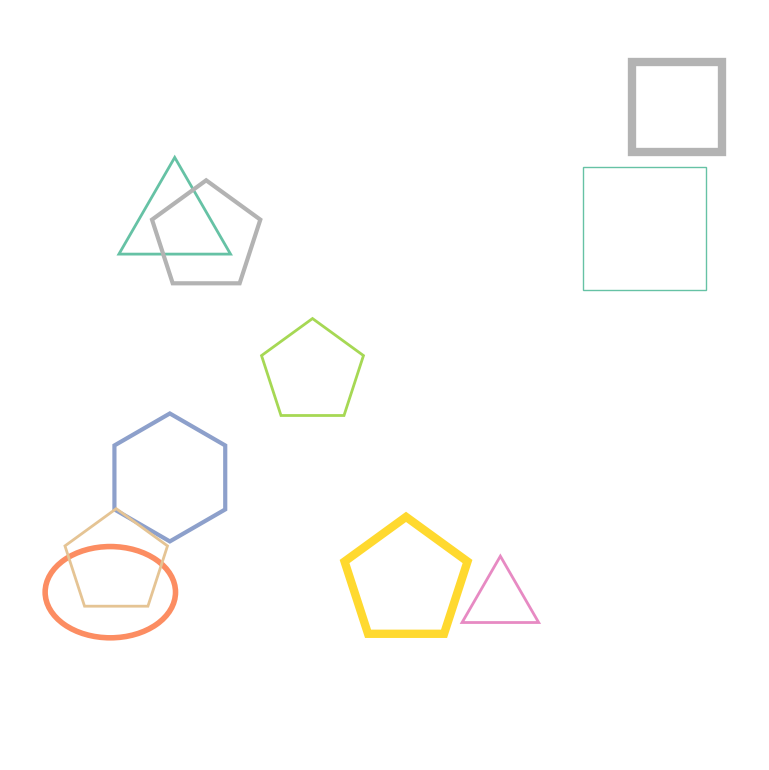[{"shape": "triangle", "thickness": 1, "radius": 0.42, "center": [0.227, 0.712]}, {"shape": "square", "thickness": 0.5, "radius": 0.4, "center": [0.837, 0.704]}, {"shape": "oval", "thickness": 2, "radius": 0.42, "center": [0.143, 0.231]}, {"shape": "hexagon", "thickness": 1.5, "radius": 0.42, "center": [0.221, 0.38]}, {"shape": "triangle", "thickness": 1, "radius": 0.29, "center": [0.65, 0.22]}, {"shape": "pentagon", "thickness": 1, "radius": 0.35, "center": [0.406, 0.517]}, {"shape": "pentagon", "thickness": 3, "radius": 0.42, "center": [0.527, 0.245]}, {"shape": "pentagon", "thickness": 1, "radius": 0.35, "center": [0.151, 0.269]}, {"shape": "pentagon", "thickness": 1.5, "radius": 0.37, "center": [0.268, 0.692]}, {"shape": "square", "thickness": 3, "radius": 0.29, "center": [0.879, 0.861]}]